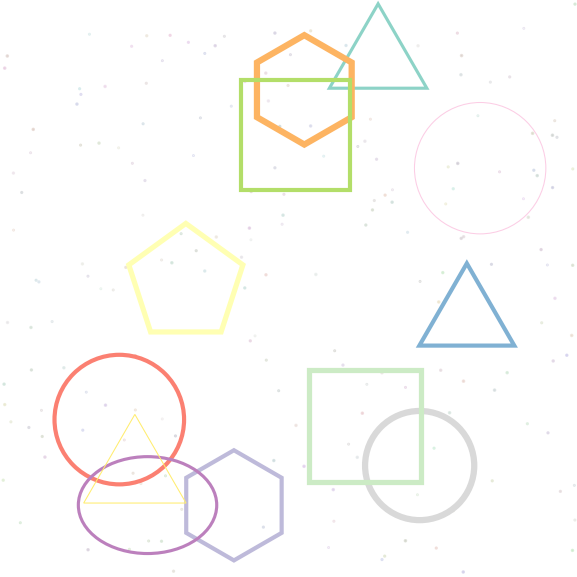[{"shape": "triangle", "thickness": 1.5, "radius": 0.49, "center": [0.655, 0.895]}, {"shape": "pentagon", "thickness": 2.5, "radius": 0.52, "center": [0.322, 0.508]}, {"shape": "hexagon", "thickness": 2, "radius": 0.48, "center": [0.405, 0.124]}, {"shape": "circle", "thickness": 2, "radius": 0.56, "center": [0.207, 0.273]}, {"shape": "triangle", "thickness": 2, "radius": 0.47, "center": [0.808, 0.448]}, {"shape": "hexagon", "thickness": 3, "radius": 0.47, "center": [0.527, 0.844]}, {"shape": "square", "thickness": 2, "radius": 0.47, "center": [0.512, 0.765]}, {"shape": "circle", "thickness": 0.5, "radius": 0.57, "center": [0.831, 0.708]}, {"shape": "circle", "thickness": 3, "radius": 0.47, "center": [0.727, 0.193]}, {"shape": "oval", "thickness": 1.5, "radius": 0.6, "center": [0.255, 0.125]}, {"shape": "square", "thickness": 2.5, "radius": 0.48, "center": [0.632, 0.262]}, {"shape": "triangle", "thickness": 0.5, "radius": 0.51, "center": [0.234, 0.179]}]